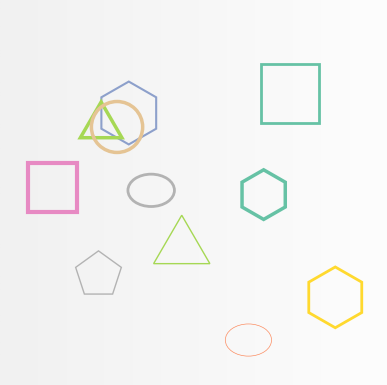[{"shape": "square", "thickness": 2, "radius": 0.38, "center": [0.749, 0.757]}, {"shape": "hexagon", "thickness": 2.5, "radius": 0.32, "center": [0.68, 0.495]}, {"shape": "oval", "thickness": 0.5, "radius": 0.3, "center": [0.641, 0.117]}, {"shape": "hexagon", "thickness": 1.5, "radius": 0.41, "center": [0.332, 0.706]}, {"shape": "square", "thickness": 3, "radius": 0.32, "center": [0.135, 0.512]}, {"shape": "triangle", "thickness": 1, "radius": 0.42, "center": [0.469, 0.357]}, {"shape": "triangle", "thickness": 2.5, "radius": 0.31, "center": [0.261, 0.673]}, {"shape": "hexagon", "thickness": 2, "radius": 0.39, "center": [0.865, 0.228]}, {"shape": "circle", "thickness": 2.5, "radius": 0.33, "center": [0.302, 0.67]}, {"shape": "pentagon", "thickness": 1, "radius": 0.31, "center": [0.254, 0.286]}, {"shape": "oval", "thickness": 2, "radius": 0.3, "center": [0.39, 0.506]}]